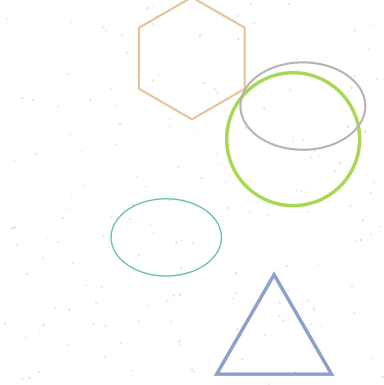[{"shape": "oval", "thickness": 1, "radius": 0.72, "center": [0.432, 0.383]}, {"shape": "triangle", "thickness": 2.5, "radius": 0.86, "center": [0.712, 0.114]}, {"shape": "circle", "thickness": 2.5, "radius": 0.86, "center": [0.761, 0.638]}, {"shape": "hexagon", "thickness": 1.5, "radius": 0.79, "center": [0.498, 0.849]}, {"shape": "oval", "thickness": 1.5, "radius": 0.81, "center": [0.787, 0.725]}]